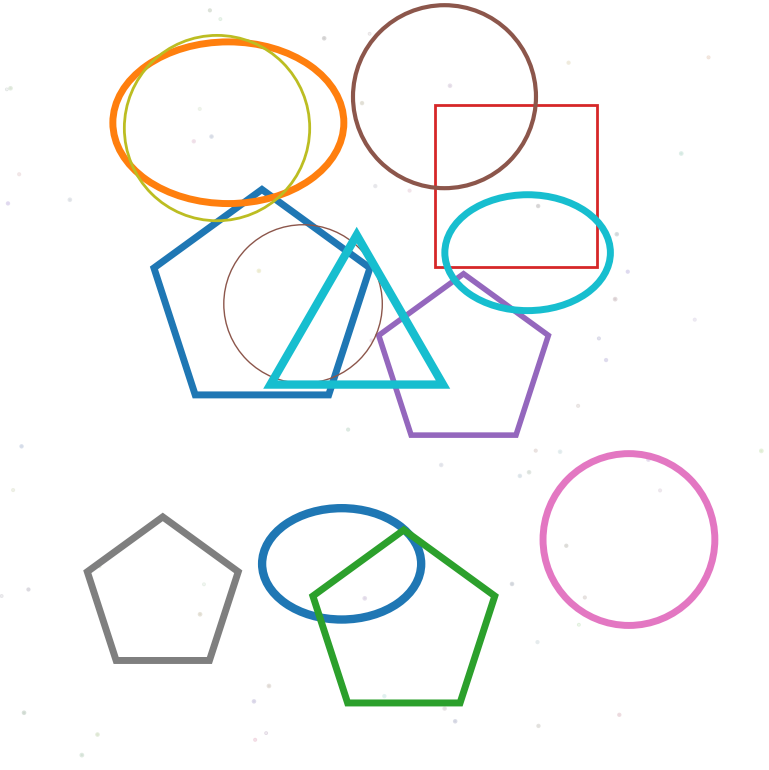[{"shape": "pentagon", "thickness": 2.5, "radius": 0.74, "center": [0.34, 0.606]}, {"shape": "oval", "thickness": 3, "radius": 0.52, "center": [0.444, 0.268]}, {"shape": "oval", "thickness": 2.5, "radius": 0.75, "center": [0.297, 0.841]}, {"shape": "pentagon", "thickness": 2.5, "radius": 0.62, "center": [0.524, 0.188]}, {"shape": "square", "thickness": 1, "radius": 0.53, "center": [0.67, 0.758]}, {"shape": "pentagon", "thickness": 2, "radius": 0.58, "center": [0.602, 0.529]}, {"shape": "circle", "thickness": 1.5, "radius": 0.59, "center": [0.577, 0.874]}, {"shape": "circle", "thickness": 0.5, "radius": 0.51, "center": [0.394, 0.605]}, {"shape": "circle", "thickness": 2.5, "radius": 0.56, "center": [0.817, 0.299]}, {"shape": "pentagon", "thickness": 2.5, "radius": 0.52, "center": [0.211, 0.226]}, {"shape": "circle", "thickness": 1, "radius": 0.6, "center": [0.282, 0.834]}, {"shape": "oval", "thickness": 2.5, "radius": 0.54, "center": [0.685, 0.672]}, {"shape": "triangle", "thickness": 3, "radius": 0.65, "center": [0.463, 0.565]}]